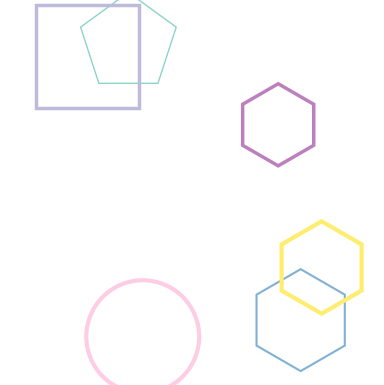[{"shape": "pentagon", "thickness": 1, "radius": 0.65, "center": [0.334, 0.889]}, {"shape": "square", "thickness": 2.5, "radius": 0.67, "center": [0.226, 0.853]}, {"shape": "hexagon", "thickness": 1.5, "radius": 0.66, "center": [0.781, 0.168]}, {"shape": "circle", "thickness": 3, "radius": 0.73, "center": [0.371, 0.126]}, {"shape": "hexagon", "thickness": 2.5, "radius": 0.53, "center": [0.723, 0.676]}, {"shape": "hexagon", "thickness": 3, "radius": 0.6, "center": [0.835, 0.305]}]